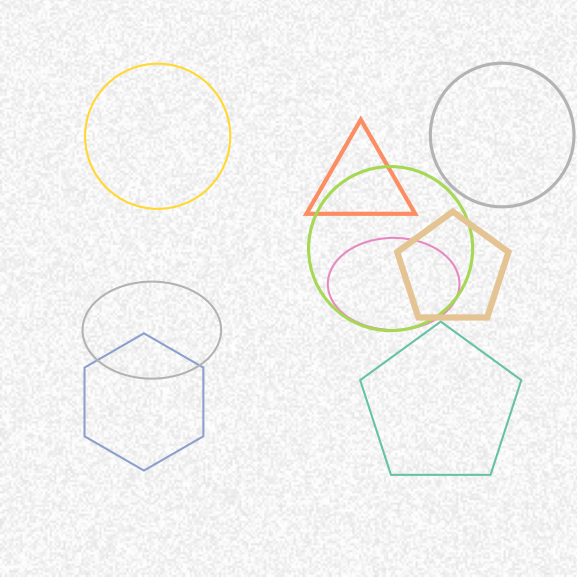[{"shape": "pentagon", "thickness": 1, "radius": 0.73, "center": [0.763, 0.296]}, {"shape": "triangle", "thickness": 2, "radius": 0.54, "center": [0.625, 0.683]}, {"shape": "hexagon", "thickness": 1, "radius": 0.59, "center": [0.249, 0.303]}, {"shape": "oval", "thickness": 1, "radius": 0.57, "center": [0.682, 0.507]}, {"shape": "circle", "thickness": 1.5, "radius": 0.71, "center": [0.676, 0.569]}, {"shape": "circle", "thickness": 1, "radius": 0.63, "center": [0.273, 0.763]}, {"shape": "pentagon", "thickness": 3, "radius": 0.51, "center": [0.784, 0.531]}, {"shape": "circle", "thickness": 1.5, "radius": 0.62, "center": [0.87, 0.765]}, {"shape": "oval", "thickness": 1, "radius": 0.6, "center": [0.263, 0.427]}]